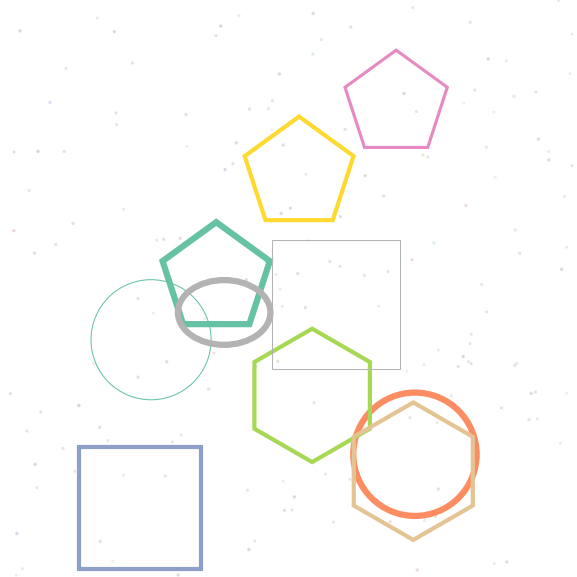[{"shape": "circle", "thickness": 0.5, "radius": 0.52, "center": [0.262, 0.411]}, {"shape": "pentagon", "thickness": 3, "radius": 0.49, "center": [0.374, 0.517]}, {"shape": "circle", "thickness": 3, "radius": 0.53, "center": [0.719, 0.213]}, {"shape": "square", "thickness": 2, "radius": 0.53, "center": [0.242, 0.119]}, {"shape": "pentagon", "thickness": 1.5, "radius": 0.47, "center": [0.686, 0.819]}, {"shape": "hexagon", "thickness": 2, "radius": 0.58, "center": [0.541, 0.314]}, {"shape": "pentagon", "thickness": 2, "radius": 0.5, "center": [0.518, 0.698]}, {"shape": "hexagon", "thickness": 2, "radius": 0.6, "center": [0.716, 0.183]}, {"shape": "square", "thickness": 0.5, "radius": 0.56, "center": [0.582, 0.472]}, {"shape": "oval", "thickness": 3, "radius": 0.4, "center": [0.388, 0.458]}]